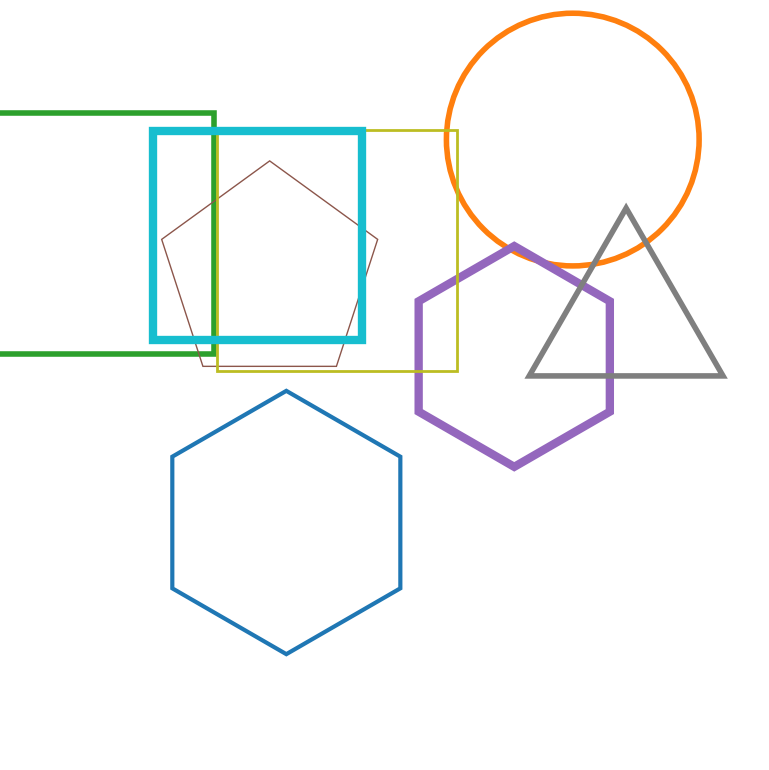[{"shape": "hexagon", "thickness": 1.5, "radius": 0.85, "center": [0.372, 0.321]}, {"shape": "circle", "thickness": 2, "radius": 0.82, "center": [0.744, 0.819]}, {"shape": "square", "thickness": 2, "radius": 0.78, "center": [0.121, 0.696]}, {"shape": "hexagon", "thickness": 3, "radius": 0.72, "center": [0.668, 0.537]}, {"shape": "pentagon", "thickness": 0.5, "radius": 0.74, "center": [0.35, 0.644]}, {"shape": "triangle", "thickness": 2, "radius": 0.73, "center": [0.813, 0.584]}, {"shape": "square", "thickness": 1, "radius": 0.78, "center": [0.438, 0.675]}, {"shape": "square", "thickness": 3, "radius": 0.68, "center": [0.335, 0.694]}]